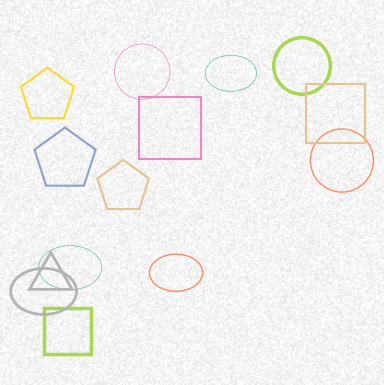[{"shape": "oval", "thickness": 0.5, "radius": 0.33, "center": [0.6, 0.81]}, {"shape": "oval", "thickness": 0.5, "radius": 0.41, "center": [0.182, 0.305]}, {"shape": "circle", "thickness": 1, "radius": 0.41, "center": [0.888, 0.583]}, {"shape": "oval", "thickness": 1, "radius": 0.34, "center": [0.457, 0.292]}, {"shape": "pentagon", "thickness": 1.5, "radius": 0.42, "center": [0.169, 0.585]}, {"shape": "circle", "thickness": 0.5, "radius": 0.36, "center": [0.369, 0.814]}, {"shape": "square", "thickness": 1.5, "radius": 0.4, "center": [0.442, 0.667]}, {"shape": "circle", "thickness": 2.5, "radius": 0.37, "center": [0.784, 0.829]}, {"shape": "square", "thickness": 2.5, "radius": 0.3, "center": [0.175, 0.14]}, {"shape": "pentagon", "thickness": 1.5, "radius": 0.36, "center": [0.123, 0.752]}, {"shape": "pentagon", "thickness": 1.5, "radius": 0.35, "center": [0.32, 0.514]}, {"shape": "square", "thickness": 1.5, "radius": 0.38, "center": [0.871, 0.705]}, {"shape": "triangle", "thickness": 2, "radius": 0.32, "center": [0.132, 0.28]}, {"shape": "oval", "thickness": 2, "radius": 0.43, "center": [0.113, 0.243]}]